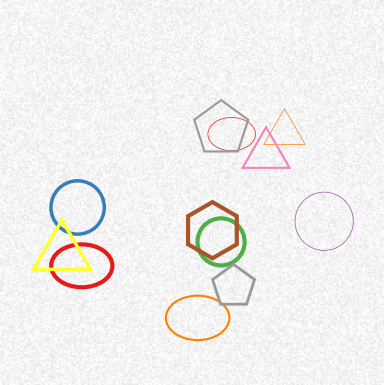[{"shape": "oval", "thickness": 3, "radius": 0.4, "center": [0.212, 0.31]}, {"shape": "oval", "thickness": 0.5, "radius": 0.31, "center": [0.602, 0.652]}, {"shape": "circle", "thickness": 2.5, "radius": 0.35, "center": [0.202, 0.461]}, {"shape": "circle", "thickness": 3, "radius": 0.31, "center": [0.574, 0.372]}, {"shape": "circle", "thickness": 0.5, "radius": 0.38, "center": [0.842, 0.425]}, {"shape": "triangle", "thickness": 0.5, "radius": 0.31, "center": [0.739, 0.656]}, {"shape": "oval", "thickness": 1.5, "radius": 0.41, "center": [0.513, 0.174]}, {"shape": "triangle", "thickness": 2.5, "radius": 0.43, "center": [0.161, 0.343]}, {"shape": "hexagon", "thickness": 3, "radius": 0.37, "center": [0.552, 0.402]}, {"shape": "triangle", "thickness": 1.5, "radius": 0.35, "center": [0.691, 0.599]}, {"shape": "pentagon", "thickness": 1.5, "radius": 0.37, "center": [0.575, 0.666]}, {"shape": "pentagon", "thickness": 2, "radius": 0.29, "center": [0.607, 0.256]}]